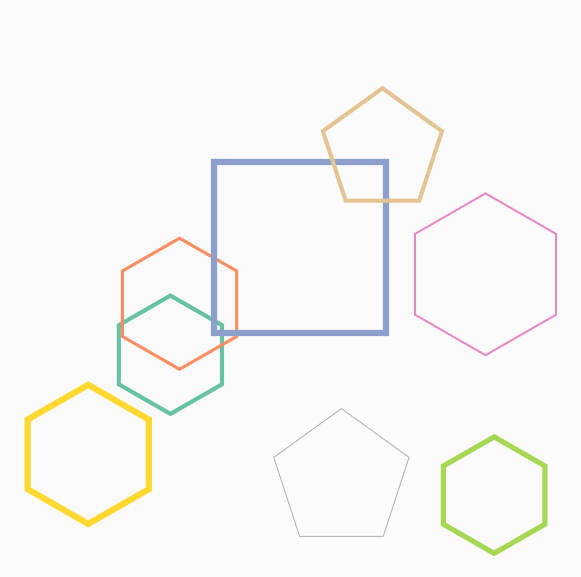[{"shape": "hexagon", "thickness": 2, "radius": 0.51, "center": [0.293, 0.385]}, {"shape": "hexagon", "thickness": 1.5, "radius": 0.57, "center": [0.309, 0.473]}, {"shape": "square", "thickness": 3, "radius": 0.74, "center": [0.517, 0.571]}, {"shape": "hexagon", "thickness": 1, "radius": 0.7, "center": [0.835, 0.524]}, {"shape": "hexagon", "thickness": 2.5, "radius": 0.5, "center": [0.85, 0.142]}, {"shape": "hexagon", "thickness": 3, "radius": 0.6, "center": [0.152, 0.212]}, {"shape": "pentagon", "thickness": 2, "radius": 0.54, "center": [0.658, 0.739]}, {"shape": "pentagon", "thickness": 0.5, "radius": 0.61, "center": [0.587, 0.169]}]